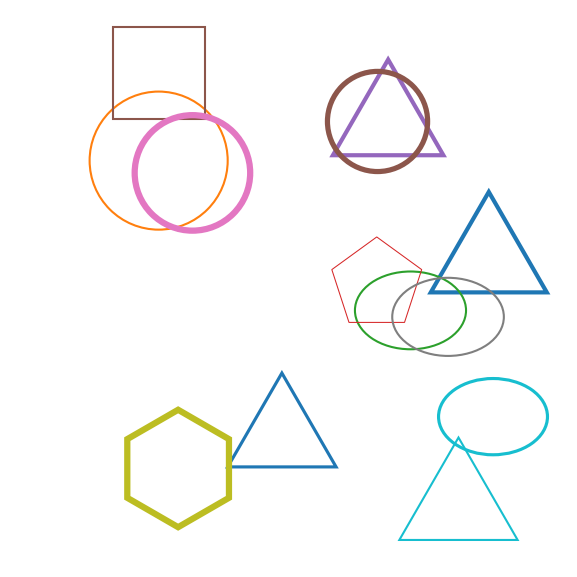[{"shape": "triangle", "thickness": 1.5, "radius": 0.54, "center": [0.488, 0.245]}, {"shape": "triangle", "thickness": 2, "radius": 0.58, "center": [0.846, 0.551]}, {"shape": "circle", "thickness": 1, "radius": 0.6, "center": [0.275, 0.721]}, {"shape": "oval", "thickness": 1, "radius": 0.48, "center": [0.711, 0.462]}, {"shape": "pentagon", "thickness": 0.5, "radius": 0.41, "center": [0.652, 0.507]}, {"shape": "triangle", "thickness": 2, "radius": 0.55, "center": [0.672, 0.786]}, {"shape": "square", "thickness": 1, "radius": 0.4, "center": [0.275, 0.873]}, {"shape": "circle", "thickness": 2.5, "radius": 0.43, "center": [0.654, 0.789]}, {"shape": "circle", "thickness": 3, "radius": 0.5, "center": [0.333, 0.7]}, {"shape": "oval", "thickness": 1, "radius": 0.48, "center": [0.776, 0.45]}, {"shape": "hexagon", "thickness": 3, "radius": 0.51, "center": [0.308, 0.188]}, {"shape": "oval", "thickness": 1.5, "radius": 0.47, "center": [0.854, 0.278]}, {"shape": "triangle", "thickness": 1, "radius": 0.59, "center": [0.794, 0.123]}]